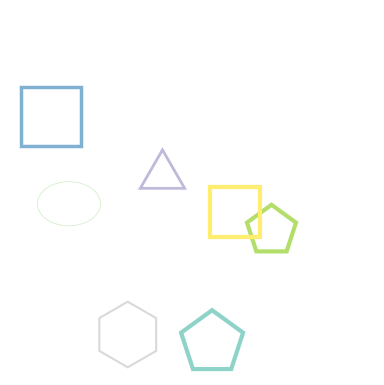[{"shape": "pentagon", "thickness": 3, "radius": 0.42, "center": [0.551, 0.11]}, {"shape": "triangle", "thickness": 2, "radius": 0.33, "center": [0.422, 0.544]}, {"shape": "square", "thickness": 2.5, "radius": 0.39, "center": [0.132, 0.697]}, {"shape": "pentagon", "thickness": 3, "radius": 0.33, "center": [0.705, 0.401]}, {"shape": "hexagon", "thickness": 1.5, "radius": 0.43, "center": [0.332, 0.131]}, {"shape": "oval", "thickness": 0.5, "radius": 0.41, "center": [0.179, 0.471]}, {"shape": "square", "thickness": 3, "radius": 0.33, "center": [0.611, 0.45]}]